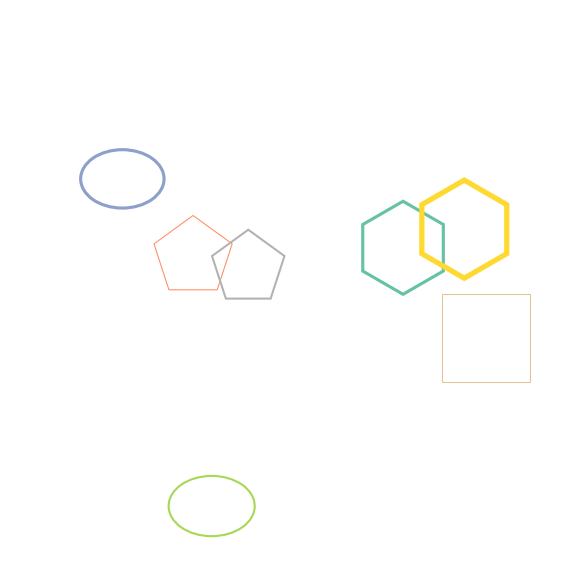[{"shape": "hexagon", "thickness": 1.5, "radius": 0.4, "center": [0.698, 0.57]}, {"shape": "pentagon", "thickness": 0.5, "radius": 0.36, "center": [0.334, 0.555]}, {"shape": "oval", "thickness": 1.5, "radius": 0.36, "center": [0.212, 0.689]}, {"shape": "oval", "thickness": 1, "radius": 0.37, "center": [0.367, 0.123]}, {"shape": "hexagon", "thickness": 2.5, "radius": 0.42, "center": [0.804, 0.602]}, {"shape": "square", "thickness": 0.5, "radius": 0.38, "center": [0.841, 0.414]}, {"shape": "pentagon", "thickness": 1, "radius": 0.33, "center": [0.43, 0.535]}]